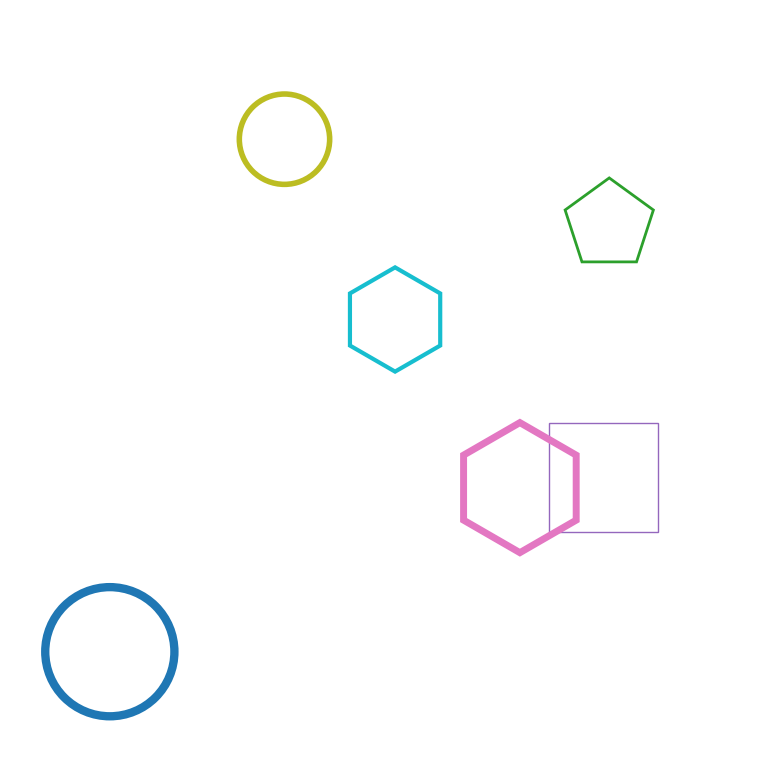[{"shape": "circle", "thickness": 3, "radius": 0.42, "center": [0.143, 0.154]}, {"shape": "pentagon", "thickness": 1, "radius": 0.3, "center": [0.791, 0.709]}, {"shape": "square", "thickness": 0.5, "radius": 0.35, "center": [0.784, 0.38]}, {"shape": "hexagon", "thickness": 2.5, "radius": 0.42, "center": [0.675, 0.367]}, {"shape": "circle", "thickness": 2, "radius": 0.29, "center": [0.369, 0.819]}, {"shape": "hexagon", "thickness": 1.5, "radius": 0.34, "center": [0.513, 0.585]}]